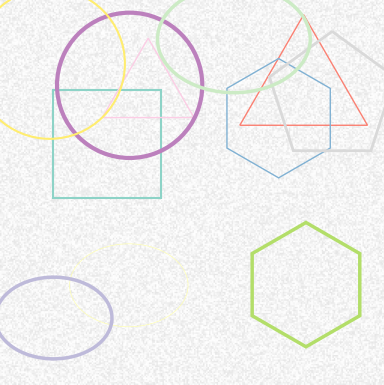[{"shape": "square", "thickness": 1.5, "radius": 0.7, "center": [0.277, 0.627]}, {"shape": "oval", "thickness": 0.5, "radius": 0.77, "center": [0.335, 0.259]}, {"shape": "oval", "thickness": 2.5, "radius": 0.76, "center": [0.139, 0.174]}, {"shape": "triangle", "thickness": 1, "radius": 0.96, "center": [0.789, 0.77]}, {"shape": "hexagon", "thickness": 1, "radius": 0.77, "center": [0.724, 0.693]}, {"shape": "hexagon", "thickness": 2.5, "radius": 0.81, "center": [0.795, 0.261]}, {"shape": "triangle", "thickness": 1, "radius": 0.69, "center": [0.385, 0.763]}, {"shape": "pentagon", "thickness": 2, "radius": 0.86, "center": [0.863, 0.747]}, {"shape": "circle", "thickness": 3, "radius": 0.94, "center": [0.337, 0.778]}, {"shape": "oval", "thickness": 2.5, "radius": 0.99, "center": [0.607, 0.898]}, {"shape": "circle", "thickness": 1.5, "radius": 0.98, "center": [0.129, 0.835]}]